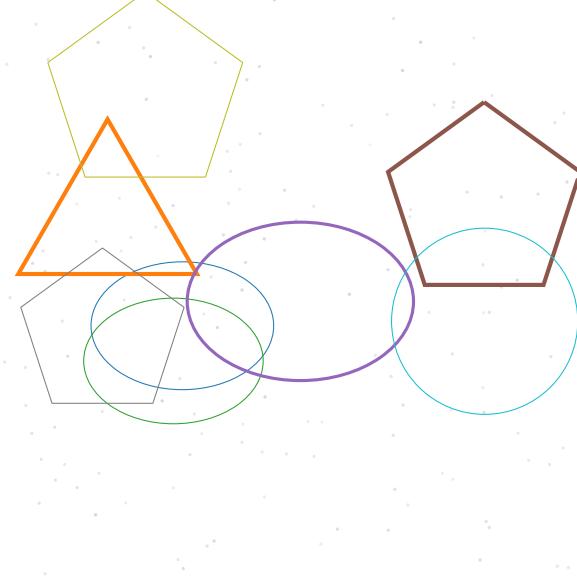[{"shape": "oval", "thickness": 0.5, "radius": 0.79, "center": [0.316, 0.435]}, {"shape": "triangle", "thickness": 2, "radius": 0.89, "center": [0.186, 0.614]}, {"shape": "oval", "thickness": 0.5, "radius": 0.78, "center": [0.3, 0.374]}, {"shape": "oval", "thickness": 1.5, "radius": 0.98, "center": [0.52, 0.477]}, {"shape": "pentagon", "thickness": 2, "radius": 0.87, "center": [0.838, 0.647]}, {"shape": "pentagon", "thickness": 0.5, "radius": 0.74, "center": [0.177, 0.421]}, {"shape": "pentagon", "thickness": 0.5, "radius": 0.89, "center": [0.252, 0.836]}, {"shape": "circle", "thickness": 0.5, "radius": 0.81, "center": [0.839, 0.443]}]